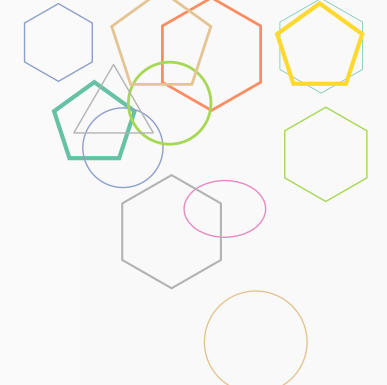[{"shape": "hexagon", "thickness": 0.5, "radius": 0.62, "center": [0.829, 0.881]}, {"shape": "pentagon", "thickness": 3, "radius": 0.55, "center": [0.243, 0.677]}, {"shape": "hexagon", "thickness": 2, "radius": 0.73, "center": [0.546, 0.859]}, {"shape": "hexagon", "thickness": 1, "radius": 0.5, "center": [0.151, 0.89]}, {"shape": "circle", "thickness": 1, "radius": 0.52, "center": [0.317, 0.616]}, {"shape": "oval", "thickness": 1, "radius": 0.53, "center": [0.58, 0.457]}, {"shape": "hexagon", "thickness": 1, "radius": 0.61, "center": [0.841, 0.599]}, {"shape": "circle", "thickness": 2, "radius": 0.53, "center": [0.438, 0.732]}, {"shape": "pentagon", "thickness": 3, "radius": 0.58, "center": [0.825, 0.876]}, {"shape": "pentagon", "thickness": 2, "radius": 0.67, "center": [0.416, 0.89]}, {"shape": "circle", "thickness": 1, "radius": 0.66, "center": [0.66, 0.112]}, {"shape": "triangle", "thickness": 1, "radius": 0.59, "center": [0.293, 0.714]}, {"shape": "hexagon", "thickness": 1.5, "radius": 0.73, "center": [0.443, 0.398]}]